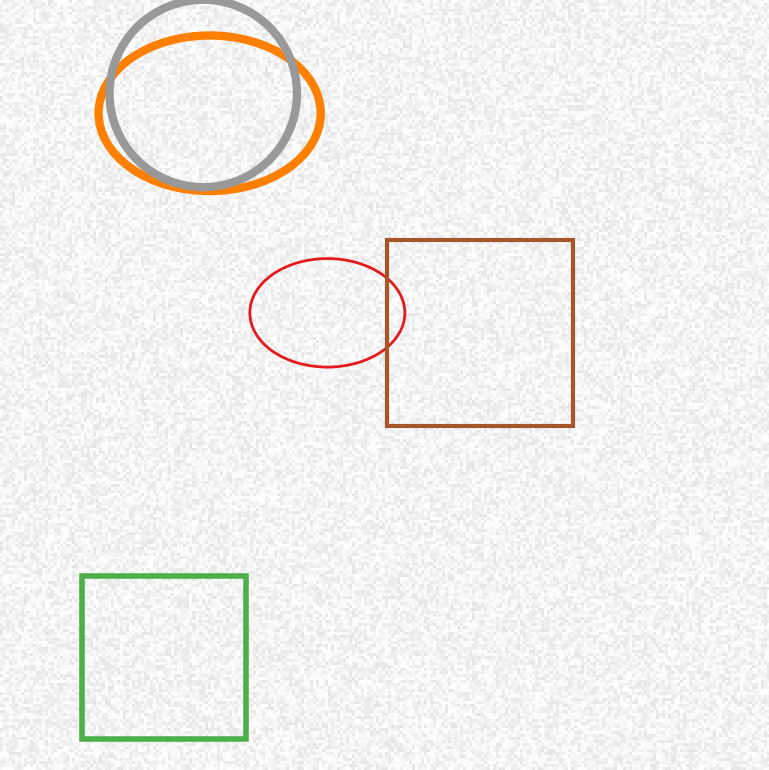[{"shape": "oval", "thickness": 1, "radius": 0.5, "center": [0.425, 0.594]}, {"shape": "square", "thickness": 2, "radius": 0.53, "center": [0.213, 0.146]}, {"shape": "oval", "thickness": 3, "radius": 0.72, "center": [0.272, 0.853]}, {"shape": "square", "thickness": 1.5, "radius": 0.6, "center": [0.624, 0.568]}, {"shape": "circle", "thickness": 3, "radius": 0.61, "center": [0.264, 0.879]}]